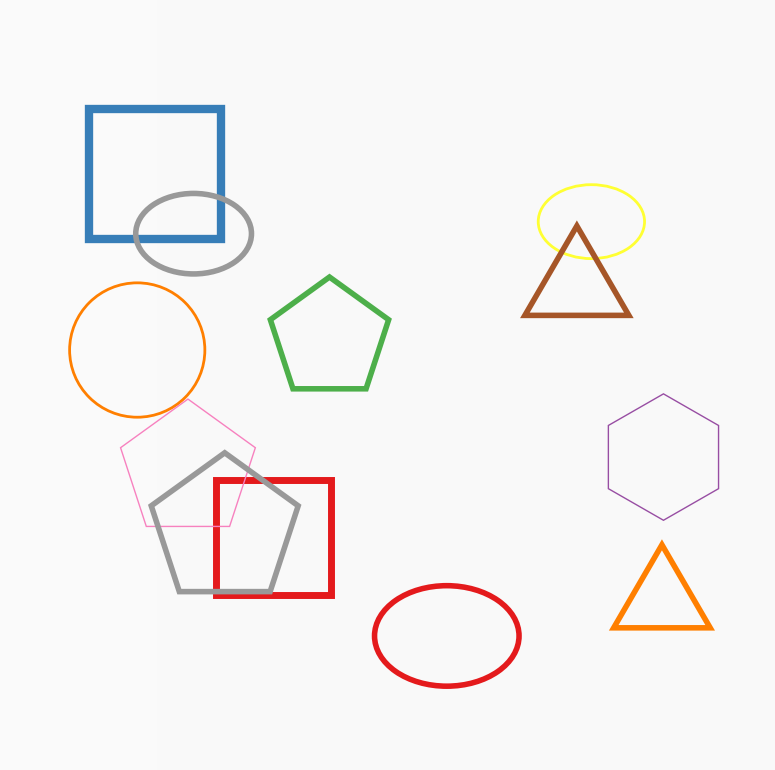[{"shape": "square", "thickness": 2.5, "radius": 0.37, "center": [0.353, 0.302]}, {"shape": "oval", "thickness": 2, "radius": 0.47, "center": [0.577, 0.174]}, {"shape": "square", "thickness": 3, "radius": 0.42, "center": [0.2, 0.774]}, {"shape": "pentagon", "thickness": 2, "radius": 0.4, "center": [0.425, 0.56]}, {"shape": "hexagon", "thickness": 0.5, "radius": 0.41, "center": [0.856, 0.406]}, {"shape": "triangle", "thickness": 2, "radius": 0.36, "center": [0.854, 0.221]}, {"shape": "circle", "thickness": 1, "radius": 0.44, "center": [0.177, 0.545]}, {"shape": "oval", "thickness": 1, "radius": 0.34, "center": [0.763, 0.712]}, {"shape": "triangle", "thickness": 2, "radius": 0.39, "center": [0.744, 0.629]}, {"shape": "pentagon", "thickness": 0.5, "radius": 0.46, "center": [0.243, 0.39]}, {"shape": "oval", "thickness": 2, "radius": 0.37, "center": [0.25, 0.697]}, {"shape": "pentagon", "thickness": 2, "radius": 0.5, "center": [0.29, 0.312]}]